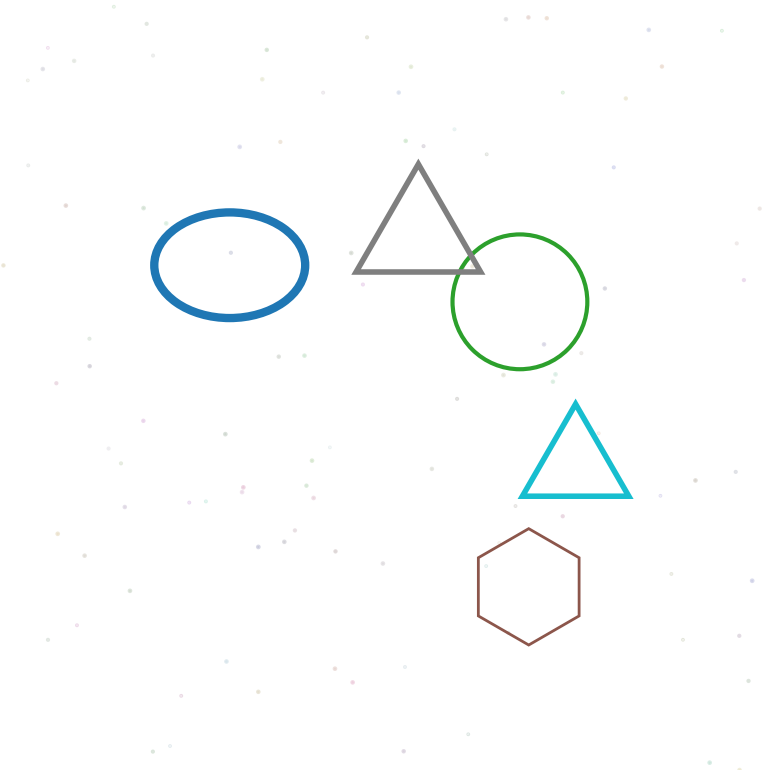[{"shape": "oval", "thickness": 3, "radius": 0.49, "center": [0.298, 0.656]}, {"shape": "circle", "thickness": 1.5, "radius": 0.44, "center": [0.675, 0.608]}, {"shape": "hexagon", "thickness": 1, "radius": 0.38, "center": [0.687, 0.238]}, {"shape": "triangle", "thickness": 2, "radius": 0.47, "center": [0.543, 0.693]}, {"shape": "triangle", "thickness": 2, "radius": 0.4, "center": [0.748, 0.395]}]